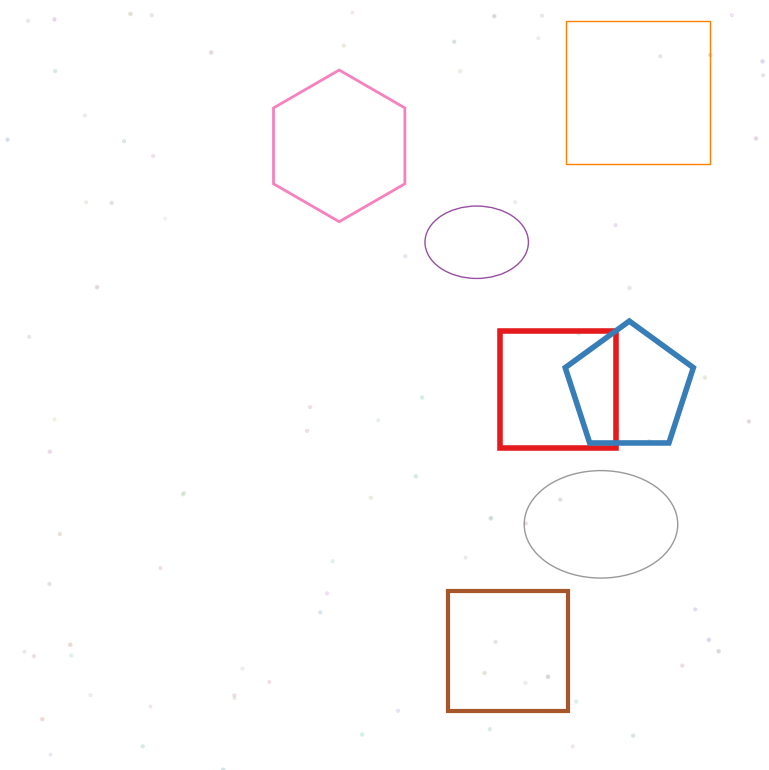[{"shape": "square", "thickness": 2, "radius": 0.38, "center": [0.725, 0.494]}, {"shape": "pentagon", "thickness": 2, "radius": 0.44, "center": [0.817, 0.496]}, {"shape": "oval", "thickness": 0.5, "radius": 0.34, "center": [0.619, 0.685]}, {"shape": "square", "thickness": 0.5, "radius": 0.47, "center": [0.829, 0.88]}, {"shape": "square", "thickness": 1.5, "radius": 0.39, "center": [0.66, 0.155]}, {"shape": "hexagon", "thickness": 1, "radius": 0.49, "center": [0.44, 0.811]}, {"shape": "oval", "thickness": 0.5, "radius": 0.5, "center": [0.78, 0.319]}]